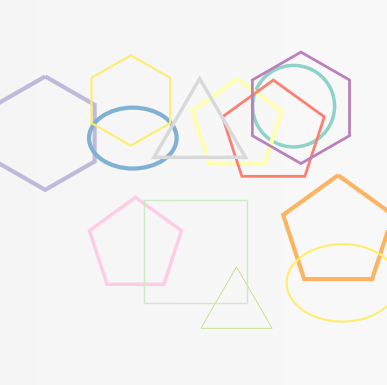[{"shape": "circle", "thickness": 2.5, "radius": 0.53, "center": [0.758, 0.724]}, {"shape": "pentagon", "thickness": 3, "radius": 0.61, "center": [0.612, 0.674]}, {"shape": "hexagon", "thickness": 3, "radius": 0.74, "center": [0.117, 0.654]}, {"shape": "pentagon", "thickness": 2, "radius": 0.69, "center": [0.705, 0.654]}, {"shape": "oval", "thickness": 3, "radius": 0.57, "center": [0.343, 0.641]}, {"shape": "pentagon", "thickness": 3, "radius": 0.75, "center": [0.873, 0.396]}, {"shape": "triangle", "thickness": 0.5, "radius": 0.53, "center": [0.61, 0.2]}, {"shape": "pentagon", "thickness": 2.5, "radius": 0.62, "center": [0.35, 0.363]}, {"shape": "triangle", "thickness": 2.5, "radius": 0.68, "center": [0.515, 0.659]}, {"shape": "hexagon", "thickness": 2, "radius": 0.72, "center": [0.777, 0.72]}, {"shape": "square", "thickness": 1, "radius": 0.67, "center": [0.505, 0.347]}, {"shape": "hexagon", "thickness": 1.5, "radius": 0.59, "center": [0.338, 0.739]}, {"shape": "oval", "thickness": 1.5, "radius": 0.72, "center": [0.883, 0.265]}]